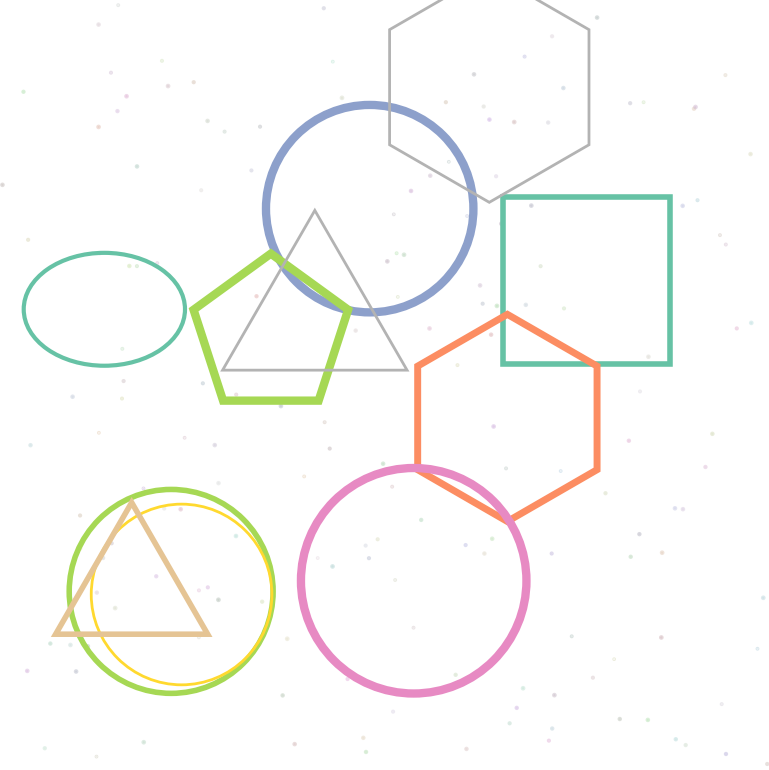[{"shape": "square", "thickness": 2, "radius": 0.54, "center": [0.762, 0.636]}, {"shape": "oval", "thickness": 1.5, "radius": 0.52, "center": [0.136, 0.598]}, {"shape": "hexagon", "thickness": 2.5, "radius": 0.67, "center": [0.659, 0.457]}, {"shape": "circle", "thickness": 3, "radius": 0.67, "center": [0.48, 0.729]}, {"shape": "circle", "thickness": 3, "radius": 0.73, "center": [0.537, 0.246]}, {"shape": "circle", "thickness": 2, "radius": 0.66, "center": [0.222, 0.232]}, {"shape": "pentagon", "thickness": 3, "radius": 0.53, "center": [0.352, 0.565]}, {"shape": "circle", "thickness": 1, "radius": 0.59, "center": [0.236, 0.228]}, {"shape": "triangle", "thickness": 2, "radius": 0.57, "center": [0.171, 0.233]}, {"shape": "hexagon", "thickness": 1, "radius": 0.75, "center": [0.635, 0.887]}, {"shape": "triangle", "thickness": 1, "radius": 0.69, "center": [0.409, 0.588]}]